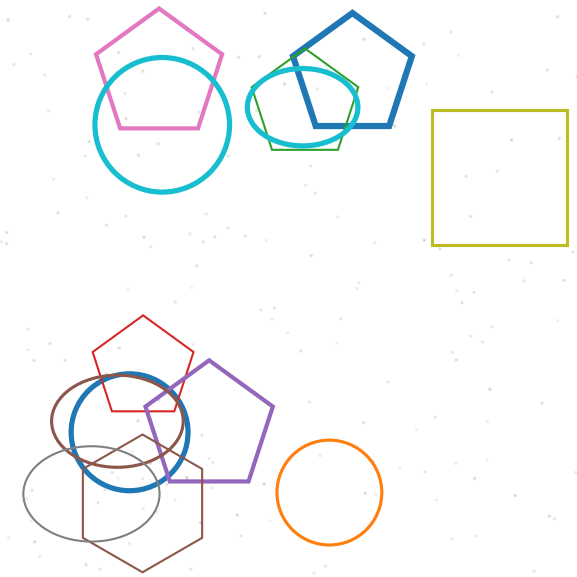[{"shape": "circle", "thickness": 2.5, "radius": 0.51, "center": [0.224, 0.251]}, {"shape": "pentagon", "thickness": 3, "radius": 0.54, "center": [0.61, 0.868]}, {"shape": "circle", "thickness": 1.5, "radius": 0.45, "center": [0.57, 0.146]}, {"shape": "pentagon", "thickness": 1, "radius": 0.49, "center": [0.528, 0.818]}, {"shape": "pentagon", "thickness": 1, "radius": 0.46, "center": [0.248, 0.361]}, {"shape": "pentagon", "thickness": 2, "radius": 0.58, "center": [0.362, 0.259]}, {"shape": "hexagon", "thickness": 1, "radius": 0.6, "center": [0.247, 0.127]}, {"shape": "oval", "thickness": 1.5, "radius": 0.57, "center": [0.203, 0.27]}, {"shape": "pentagon", "thickness": 2, "radius": 0.57, "center": [0.275, 0.87]}, {"shape": "oval", "thickness": 1, "radius": 0.59, "center": [0.158, 0.144]}, {"shape": "square", "thickness": 1.5, "radius": 0.59, "center": [0.865, 0.692]}, {"shape": "circle", "thickness": 2.5, "radius": 0.58, "center": [0.281, 0.783]}, {"shape": "oval", "thickness": 2.5, "radius": 0.48, "center": [0.524, 0.814]}]